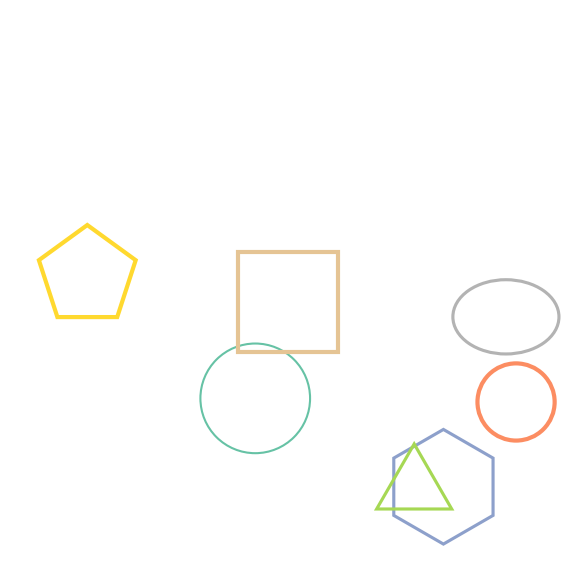[{"shape": "circle", "thickness": 1, "radius": 0.47, "center": [0.442, 0.309]}, {"shape": "circle", "thickness": 2, "radius": 0.33, "center": [0.894, 0.303]}, {"shape": "hexagon", "thickness": 1.5, "radius": 0.5, "center": [0.768, 0.156]}, {"shape": "triangle", "thickness": 1.5, "radius": 0.38, "center": [0.717, 0.155]}, {"shape": "pentagon", "thickness": 2, "radius": 0.44, "center": [0.151, 0.521]}, {"shape": "square", "thickness": 2, "radius": 0.43, "center": [0.499, 0.476]}, {"shape": "oval", "thickness": 1.5, "radius": 0.46, "center": [0.876, 0.45]}]